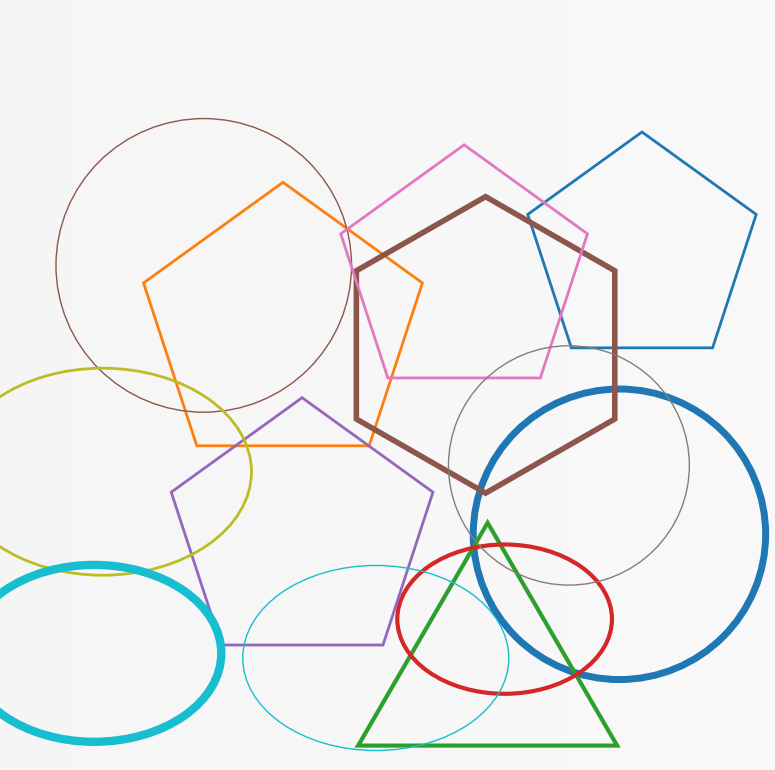[{"shape": "circle", "thickness": 2.5, "radius": 0.94, "center": [0.799, 0.306]}, {"shape": "pentagon", "thickness": 1, "radius": 0.77, "center": [0.828, 0.674]}, {"shape": "pentagon", "thickness": 1, "radius": 0.95, "center": [0.365, 0.574]}, {"shape": "triangle", "thickness": 1.5, "radius": 0.96, "center": [0.629, 0.128]}, {"shape": "oval", "thickness": 1.5, "radius": 0.69, "center": [0.651, 0.196]}, {"shape": "pentagon", "thickness": 1, "radius": 0.89, "center": [0.39, 0.306]}, {"shape": "hexagon", "thickness": 2, "radius": 0.96, "center": [0.627, 0.552]}, {"shape": "circle", "thickness": 0.5, "radius": 0.95, "center": [0.263, 0.655]}, {"shape": "pentagon", "thickness": 1, "radius": 0.84, "center": [0.599, 0.645]}, {"shape": "circle", "thickness": 0.5, "radius": 0.78, "center": [0.734, 0.396]}, {"shape": "oval", "thickness": 1, "radius": 0.96, "center": [0.132, 0.387]}, {"shape": "oval", "thickness": 3, "radius": 0.82, "center": [0.121, 0.151]}, {"shape": "oval", "thickness": 0.5, "radius": 0.86, "center": [0.485, 0.145]}]